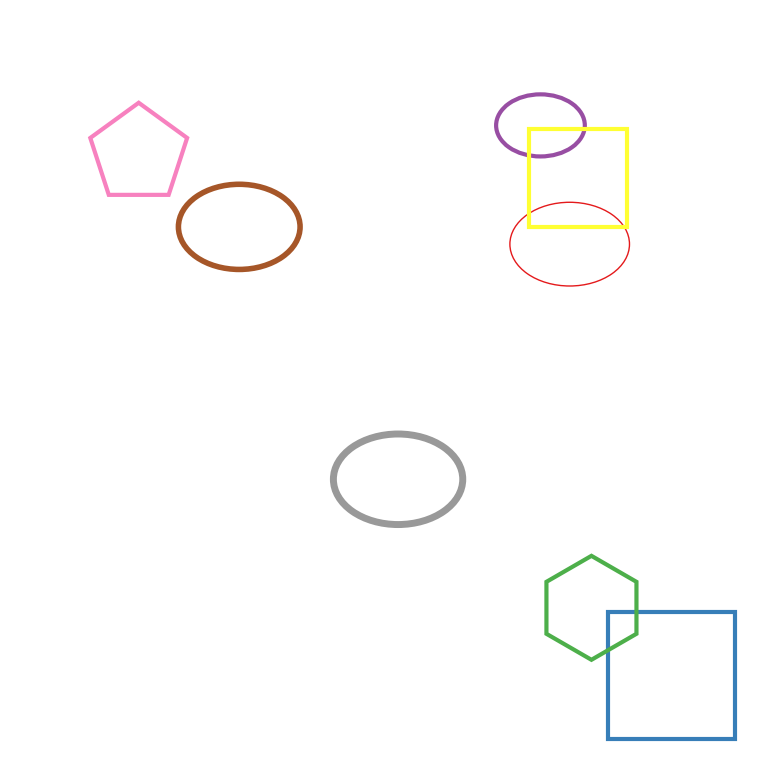[{"shape": "oval", "thickness": 0.5, "radius": 0.39, "center": [0.74, 0.683]}, {"shape": "square", "thickness": 1.5, "radius": 0.41, "center": [0.872, 0.123]}, {"shape": "hexagon", "thickness": 1.5, "radius": 0.34, "center": [0.768, 0.211]}, {"shape": "oval", "thickness": 1.5, "radius": 0.29, "center": [0.702, 0.837]}, {"shape": "square", "thickness": 1.5, "radius": 0.32, "center": [0.751, 0.769]}, {"shape": "oval", "thickness": 2, "radius": 0.39, "center": [0.311, 0.705]}, {"shape": "pentagon", "thickness": 1.5, "radius": 0.33, "center": [0.18, 0.8]}, {"shape": "oval", "thickness": 2.5, "radius": 0.42, "center": [0.517, 0.378]}]